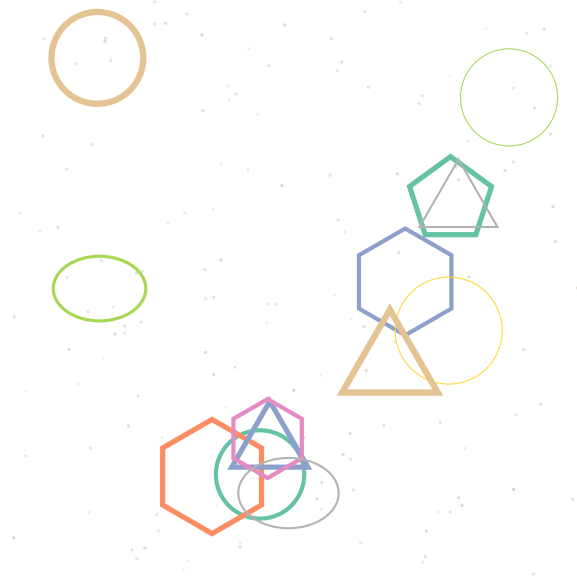[{"shape": "circle", "thickness": 2, "radius": 0.38, "center": [0.45, 0.178]}, {"shape": "pentagon", "thickness": 2.5, "radius": 0.37, "center": [0.78, 0.653]}, {"shape": "hexagon", "thickness": 2.5, "radius": 0.49, "center": [0.367, 0.174]}, {"shape": "hexagon", "thickness": 2, "radius": 0.46, "center": [0.702, 0.511]}, {"shape": "triangle", "thickness": 2.5, "radius": 0.38, "center": [0.467, 0.228]}, {"shape": "hexagon", "thickness": 2, "radius": 0.34, "center": [0.463, 0.24]}, {"shape": "circle", "thickness": 0.5, "radius": 0.42, "center": [0.881, 0.83]}, {"shape": "oval", "thickness": 1.5, "radius": 0.4, "center": [0.172, 0.499]}, {"shape": "circle", "thickness": 0.5, "radius": 0.46, "center": [0.777, 0.427]}, {"shape": "triangle", "thickness": 3, "radius": 0.48, "center": [0.675, 0.367]}, {"shape": "circle", "thickness": 3, "radius": 0.4, "center": [0.169, 0.899]}, {"shape": "triangle", "thickness": 1, "radius": 0.39, "center": [0.794, 0.645]}, {"shape": "oval", "thickness": 1, "radius": 0.43, "center": [0.5, 0.145]}]